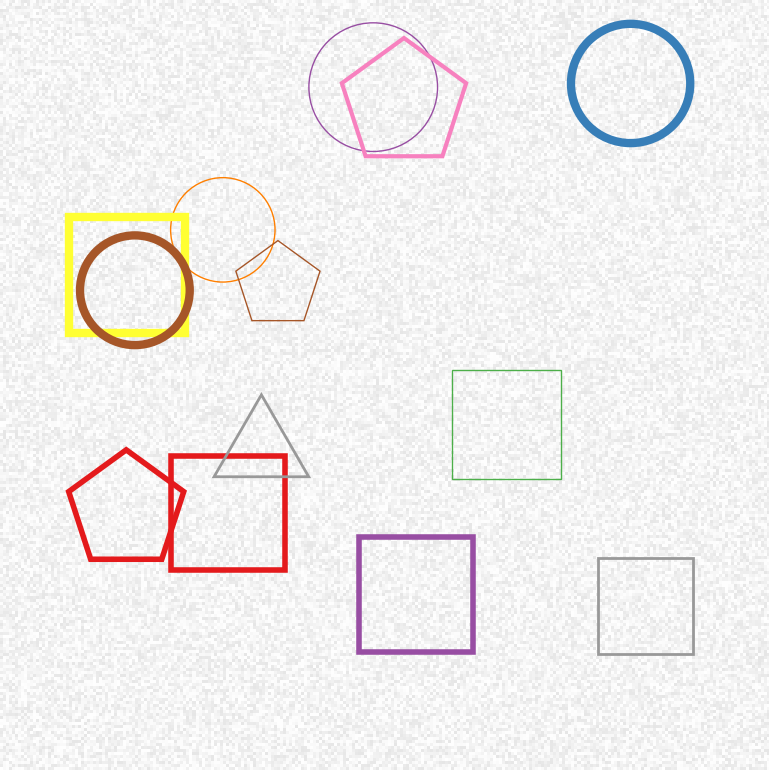[{"shape": "pentagon", "thickness": 2, "radius": 0.39, "center": [0.164, 0.337]}, {"shape": "square", "thickness": 2, "radius": 0.37, "center": [0.296, 0.334]}, {"shape": "circle", "thickness": 3, "radius": 0.39, "center": [0.819, 0.892]}, {"shape": "square", "thickness": 0.5, "radius": 0.36, "center": [0.658, 0.449]}, {"shape": "square", "thickness": 2, "radius": 0.37, "center": [0.54, 0.228]}, {"shape": "circle", "thickness": 0.5, "radius": 0.42, "center": [0.485, 0.887]}, {"shape": "circle", "thickness": 0.5, "radius": 0.34, "center": [0.289, 0.701]}, {"shape": "square", "thickness": 3, "radius": 0.38, "center": [0.165, 0.642]}, {"shape": "pentagon", "thickness": 0.5, "radius": 0.29, "center": [0.361, 0.63]}, {"shape": "circle", "thickness": 3, "radius": 0.36, "center": [0.175, 0.623]}, {"shape": "pentagon", "thickness": 1.5, "radius": 0.42, "center": [0.525, 0.866]}, {"shape": "triangle", "thickness": 1, "radius": 0.35, "center": [0.339, 0.416]}, {"shape": "square", "thickness": 1, "radius": 0.31, "center": [0.839, 0.213]}]